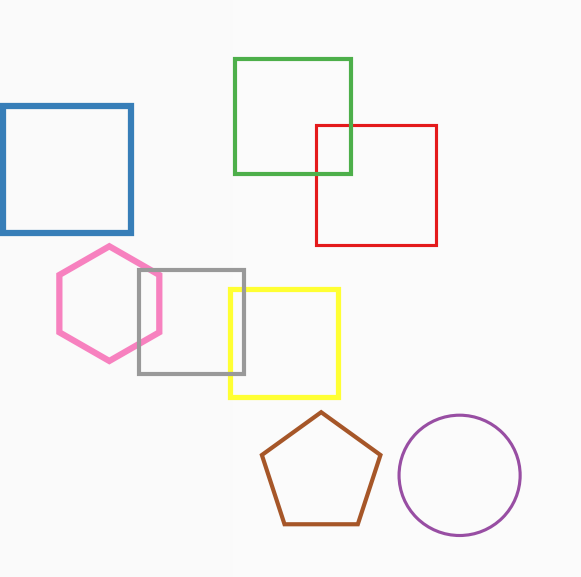[{"shape": "square", "thickness": 1.5, "radius": 0.52, "center": [0.647, 0.679]}, {"shape": "square", "thickness": 3, "radius": 0.55, "center": [0.115, 0.705]}, {"shape": "square", "thickness": 2, "radius": 0.5, "center": [0.504, 0.798]}, {"shape": "circle", "thickness": 1.5, "radius": 0.52, "center": [0.791, 0.176]}, {"shape": "square", "thickness": 2.5, "radius": 0.47, "center": [0.489, 0.405]}, {"shape": "pentagon", "thickness": 2, "radius": 0.54, "center": [0.553, 0.178]}, {"shape": "hexagon", "thickness": 3, "radius": 0.5, "center": [0.188, 0.473]}, {"shape": "square", "thickness": 2, "radius": 0.45, "center": [0.33, 0.442]}]